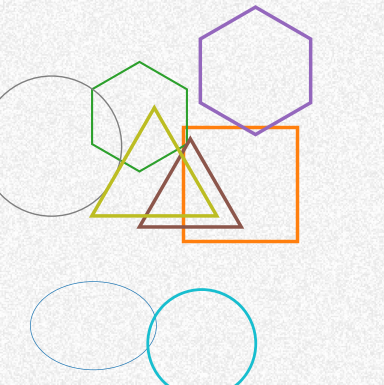[{"shape": "oval", "thickness": 0.5, "radius": 0.82, "center": [0.243, 0.154]}, {"shape": "square", "thickness": 2.5, "radius": 0.74, "center": [0.624, 0.523]}, {"shape": "hexagon", "thickness": 1.5, "radius": 0.71, "center": [0.362, 0.697]}, {"shape": "hexagon", "thickness": 2.5, "radius": 0.83, "center": [0.664, 0.816]}, {"shape": "triangle", "thickness": 2.5, "radius": 0.76, "center": [0.494, 0.487]}, {"shape": "circle", "thickness": 1, "radius": 0.91, "center": [0.134, 0.62]}, {"shape": "triangle", "thickness": 2.5, "radius": 0.94, "center": [0.401, 0.533]}, {"shape": "circle", "thickness": 2, "radius": 0.7, "center": [0.524, 0.108]}]